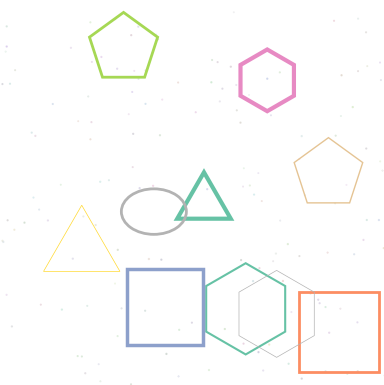[{"shape": "hexagon", "thickness": 1.5, "radius": 0.59, "center": [0.638, 0.198]}, {"shape": "triangle", "thickness": 3, "radius": 0.4, "center": [0.53, 0.472]}, {"shape": "square", "thickness": 2, "radius": 0.52, "center": [0.88, 0.137]}, {"shape": "square", "thickness": 2.5, "radius": 0.49, "center": [0.428, 0.203]}, {"shape": "hexagon", "thickness": 3, "radius": 0.4, "center": [0.694, 0.791]}, {"shape": "pentagon", "thickness": 2, "radius": 0.47, "center": [0.321, 0.875]}, {"shape": "triangle", "thickness": 0.5, "radius": 0.57, "center": [0.212, 0.352]}, {"shape": "pentagon", "thickness": 1, "radius": 0.47, "center": [0.853, 0.549]}, {"shape": "oval", "thickness": 2, "radius": 0.42, "center": [0.4, 0.45]}, {"shape": "hexagon", "thickness": 0.5, "radius": 0.56, "center": [0.719, 0.185]}]